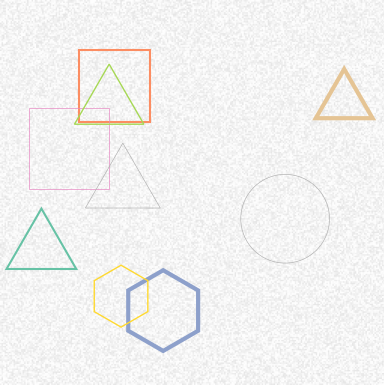[{"shape": "triangle", "thickness": 1.5, "radius": 0.52, "center": [0.108, 0.354]}, {"shape": "square", "thickness": 1.5, "radius": 0.46, "center": [0.298, 0.776]}, {"shape": "hexagon", "thickness": 3, "radius": 0.52, "center": [0.424, 0.193]}, {"shape": "square", "thickness": 0.5, "radius": 0.52, "center": [0.179, 0.614]}, {"shape": "triangle", "thickness": 1, "radius": 0.52, "center": [0.284, 0.729]}, {"shape": "hexagon", "thickness": 1, "radius": 0.4, "center": [0.314, 0.231]}, {"shape": "triangle", "thickness": 3, "radius": 0.43, "center": [0.894, 0.736]}, {"shape": "triangle", "thickness": 0.5, "radius": 0.56, "center": [0.319, 0.516]}, {"shape": "circle", "thickness": 0.5, "radius": 0.58, "center": [0.741, 0.432]}]